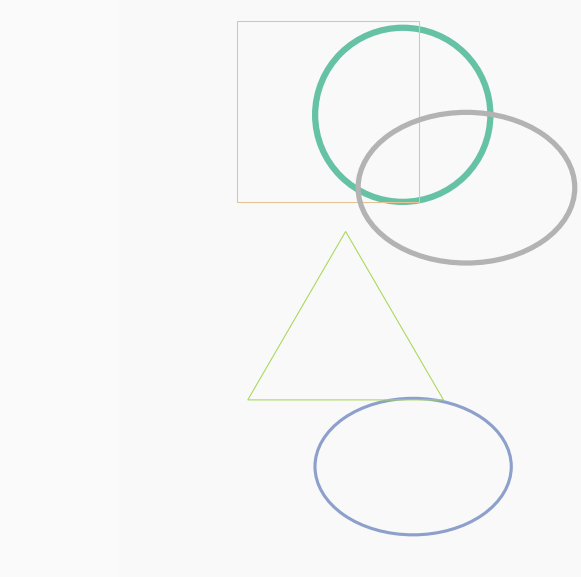[{"shape": "circle", "thickness": 3, "radius": 0.75, "center": [0.693, 0.8]}, {"shape": "oval", "thickness": 1.5, "radius": 0.84, "center": [0.711, 0.191]}, {"shape": "triangle", "thickness": 0.5, "radius": 0.97, "center": [0.595, 0.404]}, {"shape": "square", "thickness": 0.5, "radius": 0.78, "center": [0.564, 0.806]}, {"shape": "oval", "thickness": 2.5, "radius": 0.93, "center": [0.802, 0.674]}]